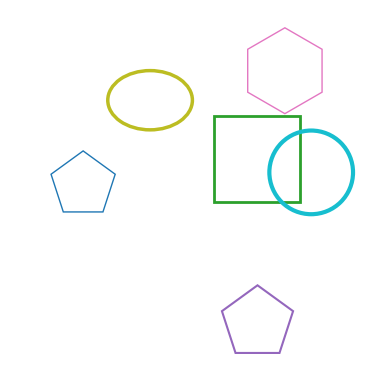[{"shape": "pentagon", "thickness": 1, "radius": 0.44, "center": [0.216, 0.52]}, {"shape": "square", "thickness": 2, "radius": 0.56, "center": [0.667, 0.586]}, {"shape": "pentagon", "thickness": 1.5, "radius": 0.49, "center": [0.669, 0.162]}, {"shape": "hexagon", "thickness": 1, "radius": 0.56, "center": [0.74, 0.816]}, {"shape": "oval", "thickness": 2.5, "radius": 0.55, "center": [0.39, 0.74]}, {"shape": "circle", "thickness": 3, "radius": 0.54, "center": [0.808, 0.552]}]